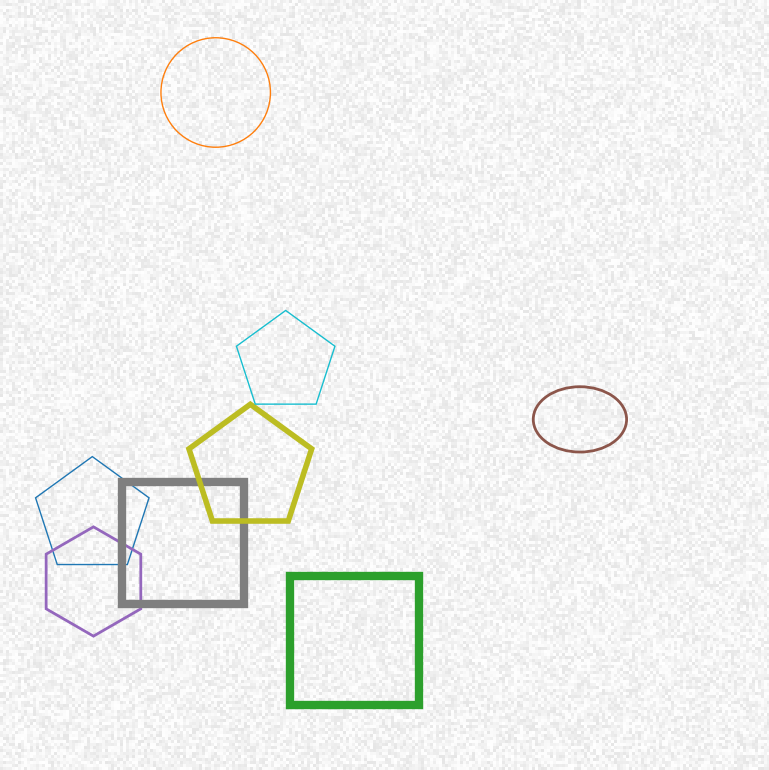[{"shape": "pentagon", "thickness": 0.5, "radius": 0.39, "center": [0.12, 0.33]}, {"shape": "circle", "thickness": 0.5, "radius": 0.36, "center": [0.28, 0.88]}, {"shape": "square", "thickness": 3, "radius": 0.42, "center": [0.46, 0.168]}, {"shape": "hexagon", "thickness": 1, "radius": 0.35, "center": [0.121, 0.245]}, {"shape": "oval", "thickness": 1, "radius": 0.3, "center": [0.753, 0.455]}, {"shape": "square", "thickness": 3, "radius": 0.4, "center": [0.238, 0.294]}, {"shape": "pentagon", "thickness": 2, "radius": 0.42, "center": [0.325, 0.391]}, {"shape": "pentagon", "thickness": 0.5, "radius": 0.34, "center": [0.371, 0.53]}]